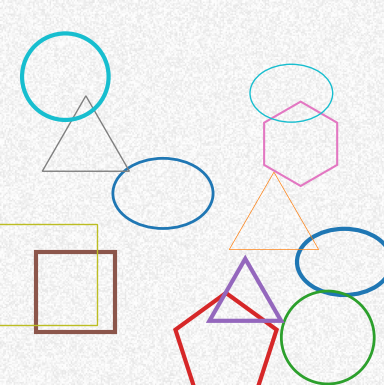[{"shape": "oval", "thickness": 3, "radius": 0.61, "center": [0.894, 0.32]}, {"shape": "oval", "thickness": 2, "radius": 0.65, "center": [0.423, 0.498]}, {"shape": "triangle", "thickness": 0.5, "radius": 0.67, "center": [0.712, 0.419]}, {"shape": "circle", "thickness": 2, "radius": 0.6, "center": [0.851, 0.123]}, {"shape": "pentagon", "thickness": 3, "radius": 0.69, "center": [0.587, 0.101]}, {"shape": "triangle", "thickness": 3, "radius": 0.54, "center": [0.637, 0.22]}, {"shape": "square", "thickness": 3, "radius": 0.51, "center": [0.196, 0.242]}, {"shape": "hexagon", "thickness": 1.5, "radius": 0.55, "center": [0.781, 0.626]}, {"shape": "triangle", "thickness": 1, "radius": 0.65, "center": [0.223, 0.621]}, {"shape": "square", "thickness": 1, "radius": 0.66, "center": [0.12, 0.287]}, {"shape": "circle", "thickness": 3, "radius": 0.56, "center": [0.17, 0.801]}, {"shape": "oval", "thickness": 1, "radius": 0.54, "center": [0.757, 0.758]}]